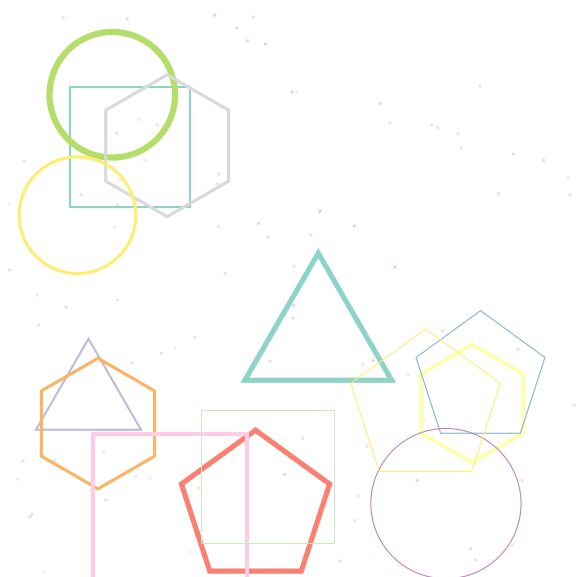[{"shape": "triangle", "thickness": 2.5, "radius": 0.73, "center": [0.551, 0.414]}, {"shape": "square", "thickness": 1, "radius": 0.52, "center": [0.225, 0.745]}, {"shape": "hexagon", "thickness": 2, "radius": 0.51, "center": [0.818, 0.3]}, {"shape": "triangle", "thickness": 1, "radius": 0.53, "center": [0.153, 0.307]}, {"shape": "pentagon", "thickness": 2.5, "radius": 0.67, "center": [0.442, 0.119]}, {"shape": "pentagon", "thickness": 0.5, "radius": 0.59, "center": [0.832, 0.344]}, {"shape": "hexagon", "thickness": 1.5, "radius": 0.57, "center": [0.17, 0.266]}, {"shape": "circle", "thickness": 3, "radius": 0.54, "center": [0.195, 0.835]}, {"shape": "square", "thickness": 2, "radius": 0.66, "center": [0.294, 0.115]}, {"shape": "hexagon", "thickness": 1.5, "radius": 0.61, "center": [0.289, 0.747]}, {"shape": "circle", "thickness": 0.5, "radius": 0.65, "center": [0.772, 0.127]}, {"shape": "square", "thickness": 0.5, "radius": 0.58, "center": [0.463, 0.174]}, {"shape": "circle", "thickness": 1.5, "radius": 0.51, "center": [0.134, 0.626]}, {"shape": "pentagon", "thickness": 0.5, "radius": 0.68, "center": [0.737, 0.293]}]